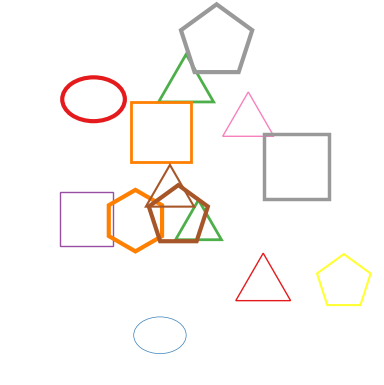[{"shape": "oval", "thickness": 3, "radius": 0.41, "center": [0.243, 0.742]}, {"shape": "triangle", "thickness": 1, "radius": 0.41, "center": [0.684, 0.26]}, {"shape": "oval", "thickness": 0.5, "radius": 0.34, "center": [0.415, 0.129]}, {"shape": "triangle", "thickness": 2, "radius": 0.41, "center": [0.483, 0.776]}, {"shape": "triangle", "thickness": 2, "radius": 0.34, "center": [0.516, 0.412]}, {"shape": "square", "thickness": 1, "radius": 0.35, "center": [0.224, 0.431]}, {"shape": "hexagon", "thickness": 3, "radius": 0.4, "center": [0.352, 0.427]}, {"shape": "square", "thickness": 2, "radius": 0.39, "center": [0.418, 0.658]}, {"shape": "pentagon", "thickness": 1.5, "radius": 0.37, "center": [0.893, 0.267]}, {"shape": "pentagon", "thickness": 3, "radius": 0.4, "center": [0.463, 0.439]}, {"shape": "triangle", "thickness": 1.5, "radius": 0.36, "center": [0.441, 0.499]}, {"shape": "triangle", "thickness": 1, "radius": 0.38, "center": [0.645, 0.684]}, {"shape": "pentagon", "thickness": 3, "radius": 0.49, "center": [0.563, 0.891]}, {"shape": "square", "thickness": 2.5, "radius": 0.42, "center": [0.77, 0.569]}]